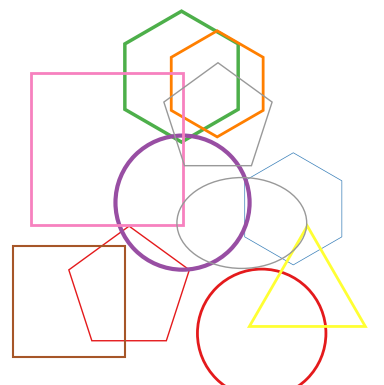[{"shape": "pentagon", "thickness": 1, "radius": 0.82, "center": [0.335, 0.248]}, {"shape": "circle", "thickness": 2, "radius": 0.83, "center": [0.68, 0.134]}, {"shape": "hexagon", "thickness": 0.5, "radius": 0.73, "center": [0.762, 0.458]}, {"shape": "hexagon", "thickness": 2.5, "radius": 0.85, "center": [0.471, 0.801]}, {"shape": "circle", "thickness": 3, "radius": 0.87, "center": [0.474, 0.474]}, {"shape": "hexagon", "thickness": 2, "radius": 0.69, "center": [0.564, 0.782]}, {"shape": "triangle", "thickness": 2, "radius": 0.87, "center": [0.798, 0.239]}, {"shape": "square", "thickness": 1.5, "radius": 0.73, "center": [0.179, 0.217]}, {"shape": "square", "thickness": 2, "radius": 0.99, "center": [0.278, 0.612]}, {"shape": "pentagon", "thickness": 1, "radius": 0.74, "center": [0.566, 0.689]}, {"shape": "oval", "thickness": 1, "radius": 0.84, "center": [0.628, 0.421]}]